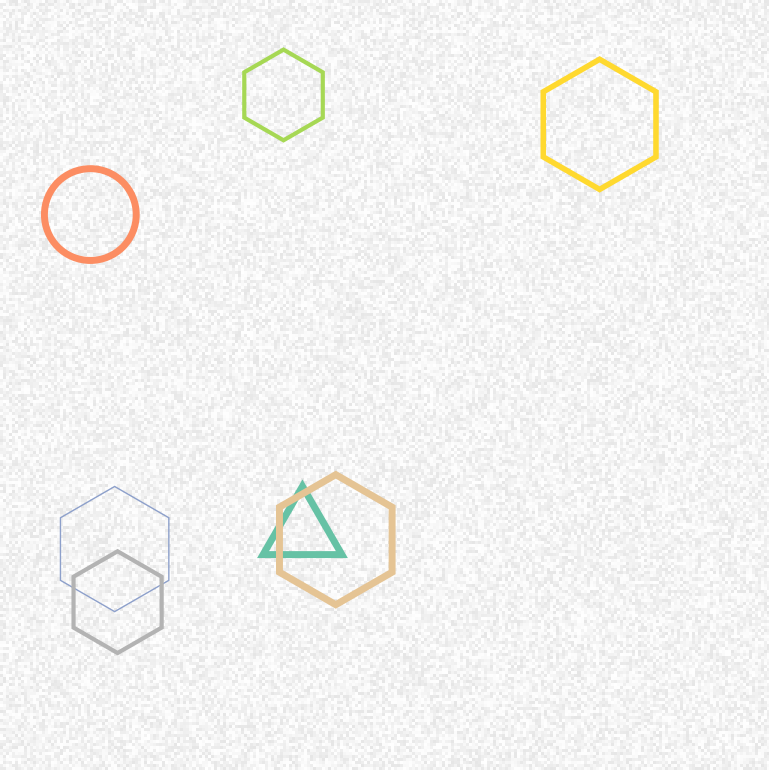[{"shape": "triangle", "thickness": 2.5, "radius": 0.3, "center": [0.393, 0.309]}, {"shape": "circle", "thickness": 2.5, "radius": 0.3, "center": [0.117, 0.721]}, {"shape": "hexagon", "thickness": 0.5, "radius": 0.41, "center": [0.149, 0.287]}, {"shape": "hexagon", "thickness": 1.5, "radius": 0.29, "center": [0.368, 0.877]}, {"shape": "hexagon", "thickness": 2, "radius": 0.42, "center": [0.779, 0.838]}, {"shape": "hexagon", "thickness": 2.5, "radius": 0.42, "center": [0.436, 0.299]}, {"shape": "hexagon", "thickness": 1.5, "radius": 0.33, "center": [0.153, 0.218]}]